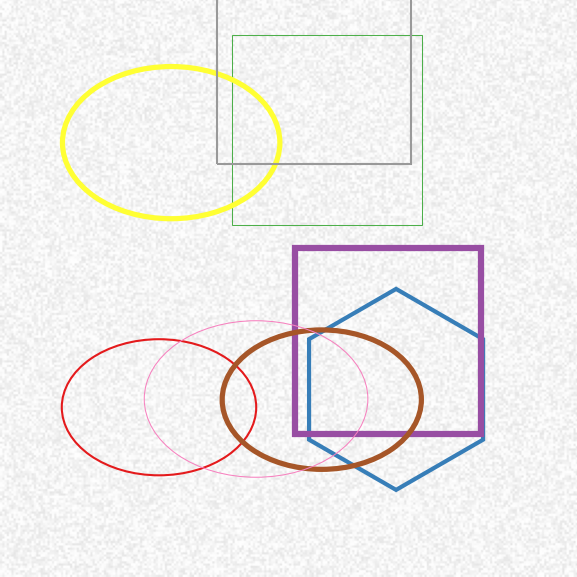[{"shape": "oval", "thickness": 1, "radius": 0.84, "center": [0.275, 0.294]}, {"shape": "hexagon", "thickness": 2, "radius": 0.87, "center": [0.686, 0.325]}, {"shape": "square", "thickness": 0.5, "radius": 0.82, "center": [0.567, 0.774]}, {"shape": "square", "thickness": 3, "radius": 0.81, "center": [0.672, 0.408]}, {"shape": "oval", "thickness": 2.5, "radius": 0.94, "center": [0.296, 0.752]}, {"shape": "oval", "thickness": 2.5, "radius": 0.86, "center": [0.557, 0.307]}, {"shape": "oval", "thickness": 0.5, "radius": 0.97, "center": [0.443, 0.308]}, {"shape": "square", "thickness": 1, "radius": 0.84, "center": [0.543, 0.884]}]